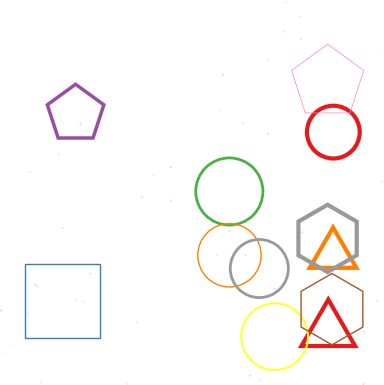[{"shape": "circle", "thickness": 3, "radius": 0.34, "center": [0.866, 0.657]}, {"shape": "triangle", "thickness": 3, "radius": 0.4, "center": [0.853, 0.142]}, {"shape": "square", "thickness": 1, "radius": 0.49, "center": [0.162, 0.218]}, {"shape": "circle", "thickness": 2, "radius": 0.44, "center": [0.596, 0.503]}, {"shape": "pentagon", "thickness": 2.5, "radius": 0.39, "center": [0.196, 0.704]}, {"shape": "circle", "thickness": 1, "radius": 0.41, "center": [0.596, 0.337]}, {"shape": "triangle", "thickness": 3, "radius": 0.35, "center": [0.865, 0.339]}, {"shape": "circle", "thickness": 1.5, "radius": 0.43, "center": [0.713, 0.125]}, {"shape": "hexagon", "thickness": 1, "radius": 0.46, "center": [0.862, 0.197]}, {"shape": "pentagon", "thickness": 0.5, "radius": 0.49, "center": [0.851, 0.786]}, {"shape": "circle", "thickness": 2, "radius": 0.38, "center": [0.673, 0.303]}, {"shape": "hexagon", "thickness": 3, "radius": 0.44, "center": [0.851, 0.381]}]